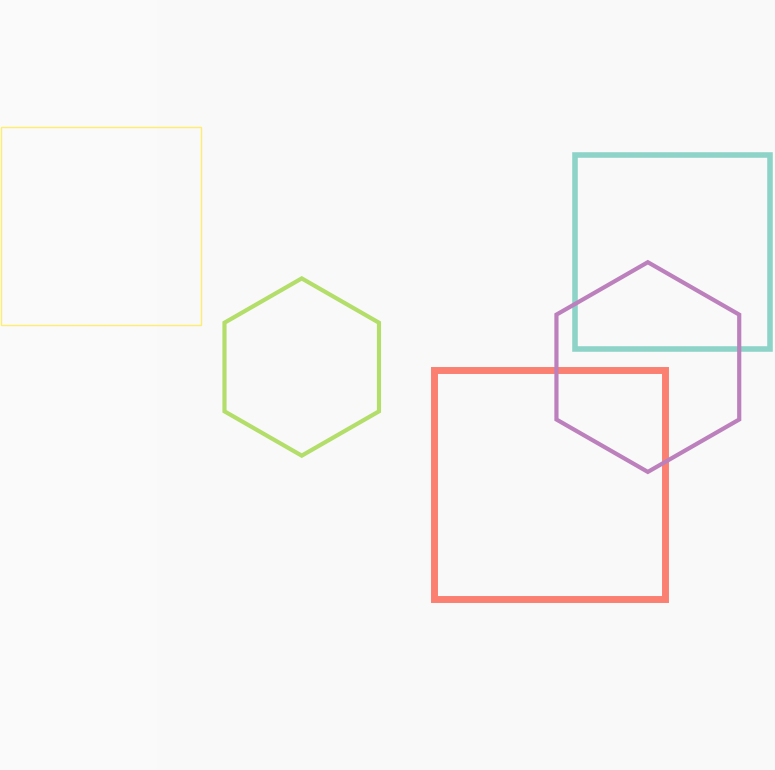[{"shape": "square", "thickness": 2, "radius": 0.63, "center": [0.868, 0.673]}, {"shape": "square", "thickness": 2.5, "radius": 0.74, "center": [0.709, 0.371]}, {"shape": "hexagon", "thickness": 1.5, "radius": 0.58, "center": [0.389, 0.523]}, {"shape": "hexagon", "thickness": 1.5, "radius": 0.68, "center": [0.836, 0.523]}, {"shape": "square", "thickness": 0.5, "radius": 0.64, "center": [0.13, 0.707]}]